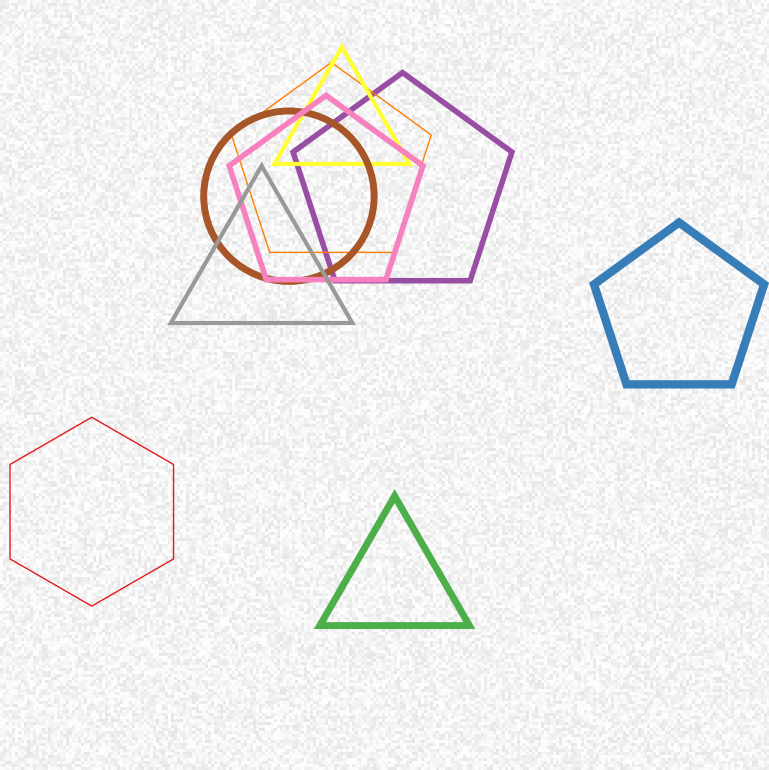[{"shape": "hexagon", "thickness": 0.5, "radius": 0.61, "center": [0.119, 0.335]}, {"shape": "pentagon", "thickness": 3, "radius": 0.58, "center": [0.882, 0.595]}, {"shape": "triangle", "thickness": 2.5, "radius": 0.56, "center": [0.513, 0.244]}, {"shape": "pentagon", "thickness": 2, "radius": 0.75, "center": [0.523, 0.756]}, {"shape": "pentagon", "thickness": 0.5, "radius": 0.68, "center": [0.43, 0.783]}, {"shape": "triangle", "thickness": 1.5, "radius": 0.51, "center": [0.444, 0.838]}, {"shape": "circle", "thickness": 2.5, "radius": 0.55, "center": [0.375, 0.745]}, {"shape": "pentagon", "thickness": 2, "radius": 0.66, "center": [0.423, 0.744]}, {"shape": "triangle", "thickness": 1.5, "radius": 0.68, "center": [0.34, 0.649]}]